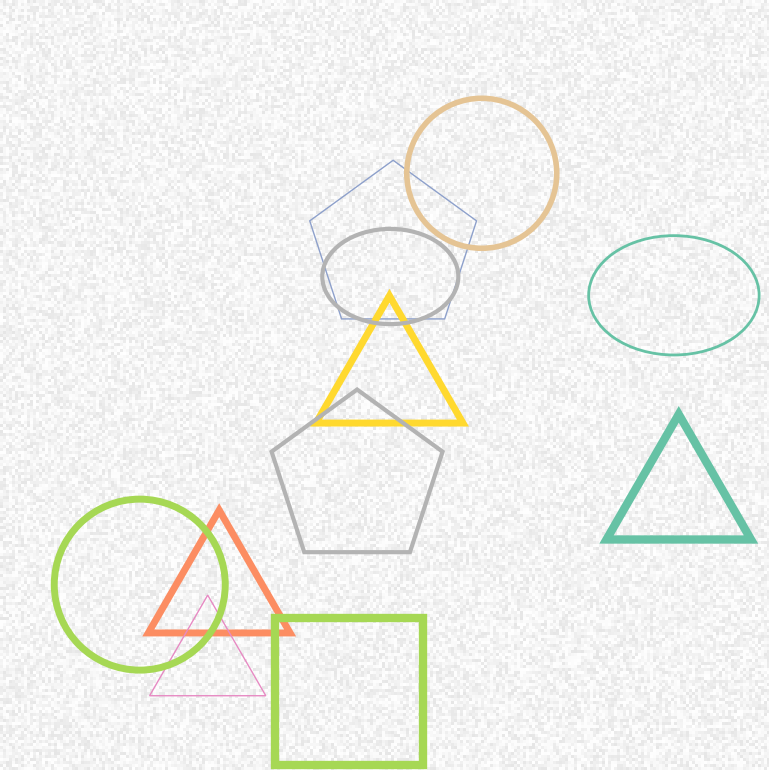[{"shape": "triangle", "thickness": 3, "radius": 0.54, "center": [0.881, 0.354]}, {"shape": "oval", "thickness": 1, "radius": 0.55, "center": [0.875, 0.616]}, {"shape": "triangle", "thickness": 2.5, "radius": 0.53, "center": [0.285, 0.231]}, {"shape": "pentagon", "thickness": 0.5, "radius": 0.57, "center": [0.511, 0.678]}, {"shape": "triangle", "thickness": 0.5, "radius": 0.44, "center": [0.27, 0.14]}, {"shape": "circle", "thickness": 2.5, "radius": 0.56, "center": [0.181, 0.241]}, {"shape": "square", "thickness": 3, "radius": 0.48, "center": [0.453, 0.102]}, {"shape": "triangle", "thickness": 2.5, "radius": 0.55, "center": [0.506, 0.506]}, {"shape": "circle", "thickness": 2, "radius": 0.49, "center": [0.626, 0.775]}, {"shape": "pentagon", "thickness": 1.5, "radius": 0.58, "center": [0.464, 0.377]}, {"shape": "oval", "thickness": 1.5, "radius": 0.44, "center": [0.507, 0.641]}]